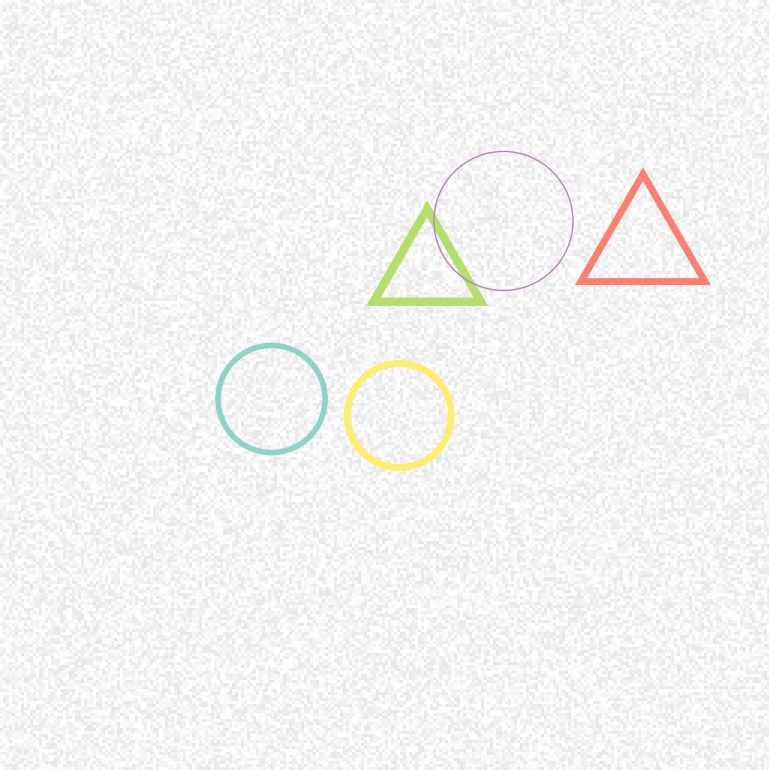[{"shape": "circle", "thickness": 2, "radius": 0.35, "center": [0.353, 0.482]}, {"shape": "triangle", "thickness": 2.5, "radius": 0.46, "center": [0.835, 0.681]}, {"shape": "triangle", "thickness": 3, "radius": 0.4, "center": [0.555, 0.648]}, {"shape": "circle", "thickness": 0.5, "radius": 0.45, "center": [0.654, 0.713]}, {"shape": "circle", "thickness": 2.5, "radius": 0.34, "center": [0.519, 0.46]}]